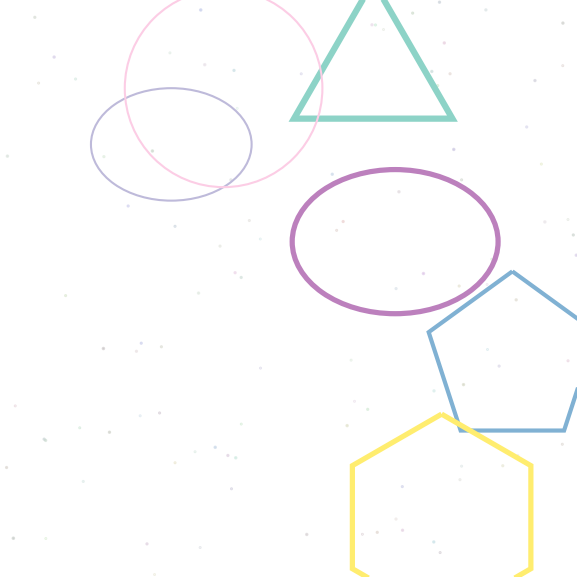[{"shape": "triangle", "thickness": 3, "radius": 0.79, "center": [0.646, 0.873]}, {"shape": "oval", "thickness": 1, "radius": 0.7, "center": [0.297, 0.749]}, {"shape": "pentagon", "thickness": 2, "radius": 0.76, "center": [0.887, 0.377]}, {"shape": "circle", "thickness": 1, "radius": 0.86, "center": [0.387, 0.846]}, {"shape": "oval", "thickness": 2.5, "radius": 0.89, "center": [0.684, 0.581]}, {"shape": "hexagon", "thickness": 2.5, "radius": 0.89, "center": [0.765, 0.104]}]